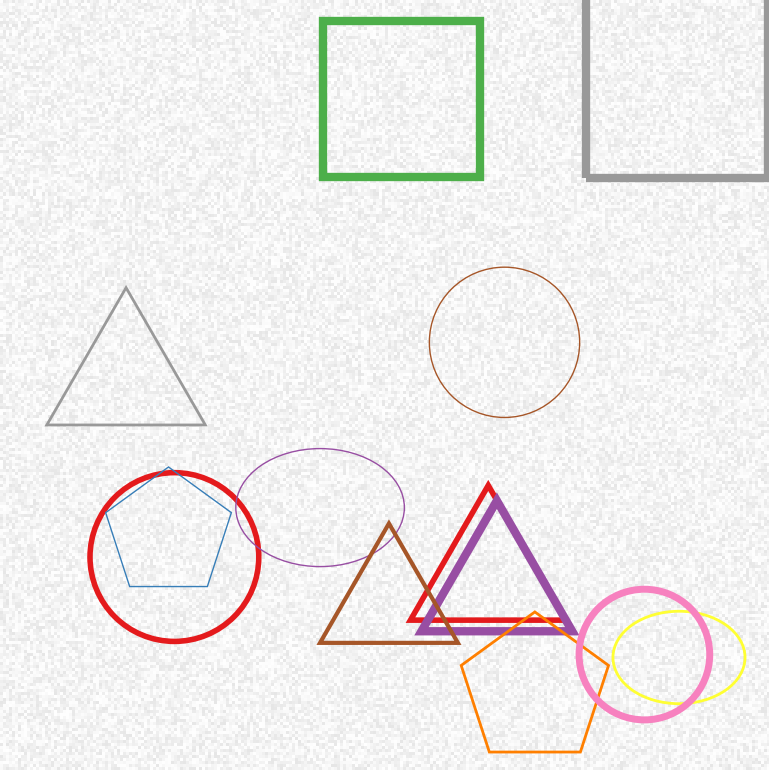[{"shape": "triangle", "thickness": 2, "radius": 0.58, "center": [0.634, 0.253]}, {"shape": "circle", "thickness": 2, "radius": 0.55, "center": [0.226, 0.277]}, {"shape": "pentagon", "thickness": 0.5, "radius": 0.43, "center": [0.219, 0.308]}, {"shape": "square", "thickness": 3, "radius": 0.51, "center": [0.521, 0.871]}, {"shape": "triangle", "thickness": 3, "radius": 0.57, "center": [0.645, 0.237]}, {"shape": "oval", "thickness": 0.5, "radius": 0.55, "center": [0.416, 0.341]}, {"shape": "pentagon", "thickness": 1, "radius": 0.5, "center": [0.695, 0.105]}, {"shape": "oval", "thickness": 1, "radius": 0.43, "center": [0.882, 0.146]}, {"shape": "triangle", "thickness": 1.5, "radius": 0.52, "center": [0.505, 0.217]}, {"shape": "circle", "thickness": 0.5, "radius": 0.49, "center": [0.655, 0.555]}, {"shape": "circle", "thickness": 2.5, "radius": 0.42, "center": [0.837, 0.15]}, {"shape": "triangle", "thickness": 1, "radius": 0.59, "center": [0.164, 0.508]}, {"shape": "square", "thickness": 3, "radius": 0.59, "center": [0.88, 0.887]}]